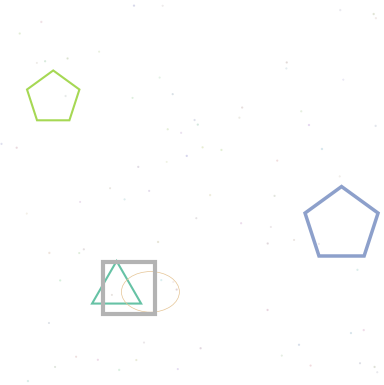[{"shape": "triangle", "thickness": 1.5, "radius": 0.37, "center": [0.303, 0.248]}, {"shape": "pentagon", "thickness": 2.5, "radius": 0.5, "center": [0.887, 0.416]}, {"shape": "pentagon", "thickness": 1.5, "radius": 0.36, "center": [0.138, 0.745]}, {"shape": "oval", "thickness": 0.5, "radius": 0.38, "center": [0.391, 0.242]}, {"shape": "square", "thickness": 3, "radius": 0.34, "center": [0.335, 0.253]}]